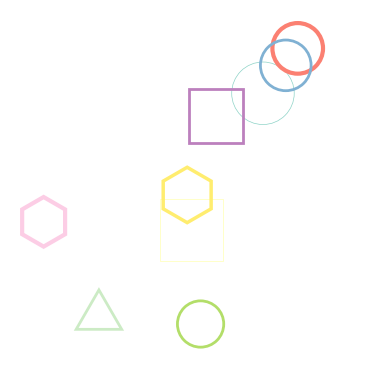[{"shape": "circle", "thickness": 0.5, "radius": 0.41, "center": [0.683, 0.758]}, {"shape": "square", "thickness": 0.5, "radius": 0.41, "center": [0.497, 0.403]}, {"shape": "circle", "thickness": 3, "radius": 0.33, "center": [0.773, 0.874]}, {"shape": "circle", "thickness": 2, "radius": 0.33, "center": [0.742, 0.83]}, {"shape": "circle", "thickness": 2, "radius": 0.3, "center": [0.521, 0.158]}, {"shape": "hexagon", "thickness": 3, "radius": 0.32, "center": [0.113, 0.424]}, {"shape": "square", "thickness": 2, "radius": 0.35, "center": [0.561, 0.699]}, {"shape": "triangle", "thickness": 2, "radius": 0.34, "center": [0.257, 0.179]}, {"shape": "hexagon", "thickness": 2.5, "radius": 0.36, "center": [0.486, 0.494]}]